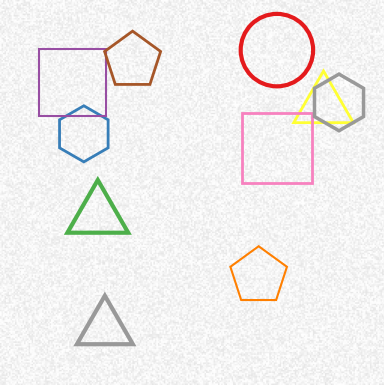[{"shape": "circle", "thickness": 3, "radius": 0.47, "center": [0.719, 0.87]}, {"shape": "hexagon", "thickness": 2, "radius": 0.36, "center": [0.218, 0.652]}, {"shape": "triangle", "thickness": 3, "radius": 0.46, "center": [0.254, 0.441]}, {"shape": "square", "thickness": 1.5, "radius": 0.44, "center": [0.188, 0.785]}, {"shape": "pentagon", "thickness": 1.5, "radius": 0.39, "center": [0.672, 0.283]}, {"shape": "triangle", "thickness": 2, "radius": 0.45, "center": [0.84, 0.726]}, {"shape": "pentagon", "thickness": 2, "radius": 0.38, "center": [0.344, 0.843]}, {"shape": "square", "thickness": 2, "radius": 0.46, "center": [0.718, 0.615]}, {"shape": "triangle", "thickness": 3, "radius": 0.42, "center": [0.272, 0.148]}, {"shape": "hexagon", "thickness": 2.5, "radius": 0.37, "center": [0.881, 0.734]}]